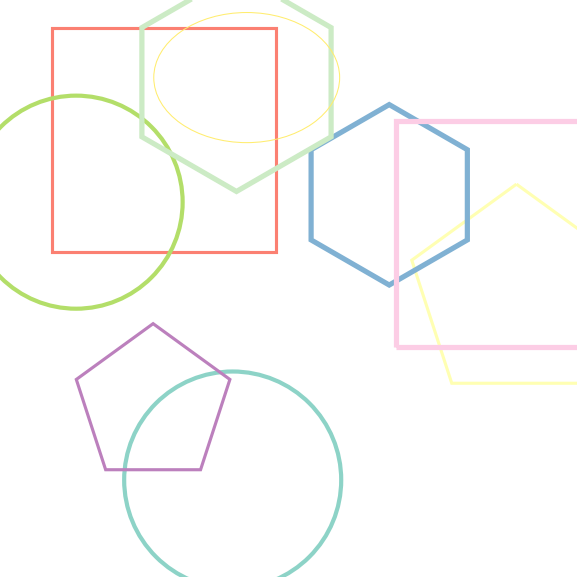[{"shape": "circle", "thickness": 2, "radius": 0.94, "center": [0.403, 0.168]}, {"shape": "pentagon", "thickness": 1.5, "radius": 0.95, "center": [0.894, 0.49]}, {"shape": "square", "thickness": 1.5, "radius": 0.97, "center": [0.285, 0.756]}, {"shape": "hexagon", "thickness": 2.5, "radius": 0.78, "center": [0.674, 0.662]}, {"shape": "circle", "thickness": 2, "radius": 0.92, "center": [0.132, 0.649]}, {"shape": "square", "thickness": 2.5, "radius": 0.98, "center": [0.882, 0.594]}, {"shape": "pentagon", "thickness": 1.5, "radius": 0.7, "center": [0.265, 0.299]}, {"shape": "hexagon", "thickness": 2.5, "radius": 0.95, "center": [0.41, 0.857]}, {"shape": "oval", "thickness": 0.5, "radius": 0.8, "center": [0.427, 0.865]}]